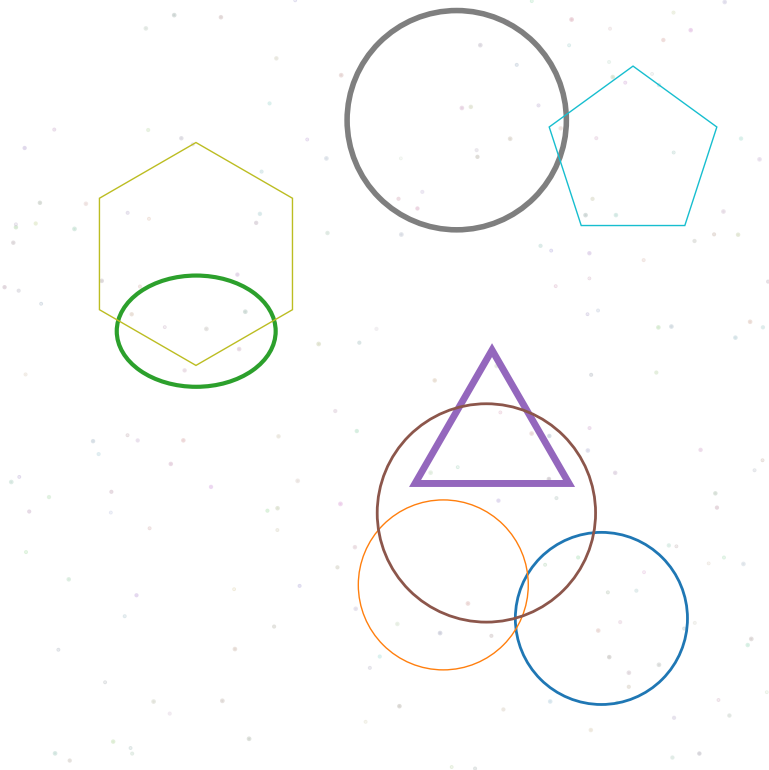[{"shape": "circle", "thickness": 1, "radius": 0.56, "center": [0.781, 0.197]}, {"shape": "circle", "thickness": 0.5, "radius": 0.55, "center": [0.576, 0.24]}, {"shape": "oval", "thickness": 1.5, "radius": 0.52, "center": [0.255, 0.57]}, {"shape": "triangle", "thickness": 2.5, "radius": 0.58, "center": [0.639, 0.43]}, {"shape": "circle", "thickness": 1, "radius": 0.71, "center": [0.632, 0.334]}, {"shape": "circle", "thickness": 2, "radius": 0.71, "center": [0.593, 0.844]}, {"shape": "hexagon", "thickness": 0.5, "radius": 0.72, "center": [0.254, 0.67]}, {"shape": "pentagon", "thickness": 0.5, "radius": 0.57, "center": [0.822, 0.8]}]